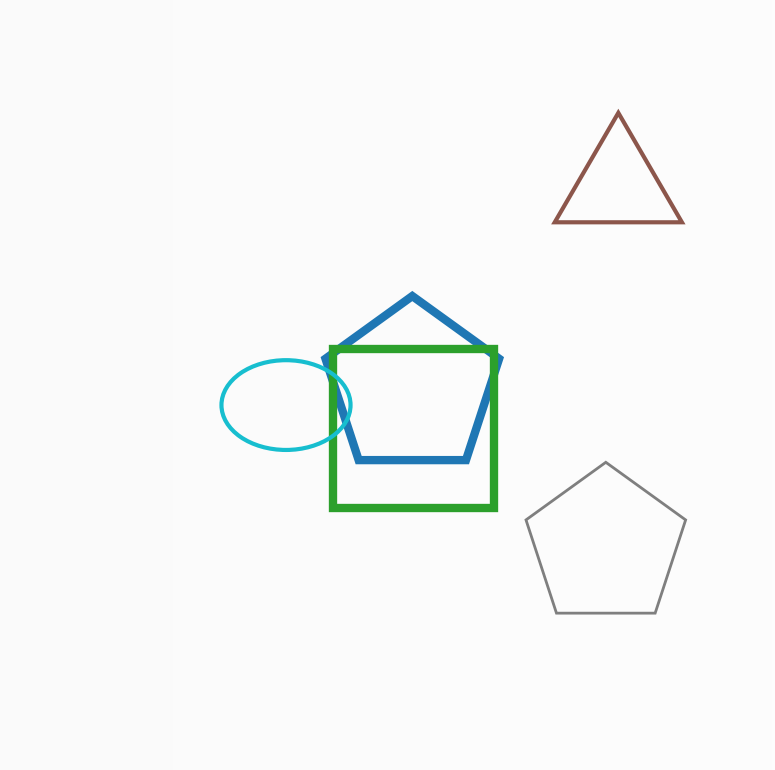[{"shape": "pentagon", "thickness": 3, "radius": 0.59, "center": [0.532, 0.498]}, {"shape": "square", "thickness": 3, "radius": 0.52, "center": [0.533, 0.443]}, {"shape": "triangle", "thickness": 1.5, "radius": 0.47, "center": [0.798, 0.759]}, {"shape": "pentagon", "thickness": 1, "radius": 0.54, "center": [0.782, 0.291]}, {"shape": "oval", "thickness": 1.5, "radius": 0.42, "center": [0.369, 0.474]}]